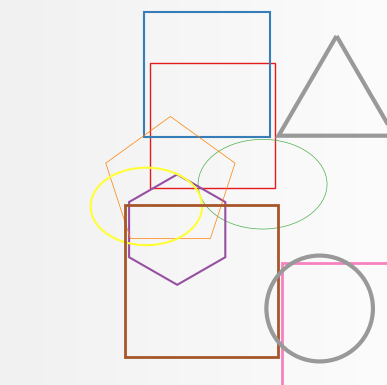[{"shape": "square", "thickness": 1, "radius": 0.81, "center": [0.549, 0.674]}, {"shape": "square", "thickness": 1.5, "radius": 0.81, "center": [0.534, 0.805]}, {"shape": "oval", "thickness": 0.5, "radius": 0.83, "center": [0.678, 0.522]}, {"shape": "hexagon", "thickness": 1.5, "radius": 0.72, "center": [0.457, 0.404]}, {"shape": "pentagon", "thickness": 0.5, "radius": 0.88, "center": [0.44, 0.522]}, {"shape": "oval", "thickness": 1.5, "radius": 0.72, "center": [0.378, 0.464]}, {"shape": "square", "thickness": 2, "radius": 0.99, "center": [0.52, 0.271]}, {"shape": "square", "thickness": 2, "radius": 0.8, "center": [0.887, 0.158]}, {"shape": "triangle", "thickness": 3, "radius": 0.86, "center": [0.868, 0.734]}, {"shape": "circle", "thickness": 3, "radius": 0.69, "center": [0.825, 0.199]}]